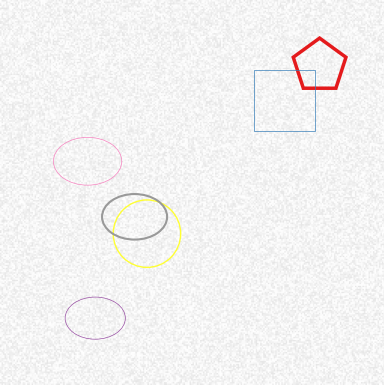[{"shape": "pentagon", "thickness": 2.5, "radius": 0.36, "center": [0.83, 0.829]}, {"shape": "square", "thickness": 0.5, "radius": 0.4, "center": [0.738, 0.74]}, {"shape": "oval", "thickness": 0.5, "radius": 0.39, "center": [0.247, 0.174]}, {"shape": "circle", "thickness": 1, "radius": 0.44, "center": [0.382, 0.393]}, {"shape": "oval", "thickness": 0.5, "radius": 0.44, "center": [0.227, 0.581]}, {"shape": "oval", "thickness": 1.5, "radius": 0.42, "center": [0.35, 0.437]}]